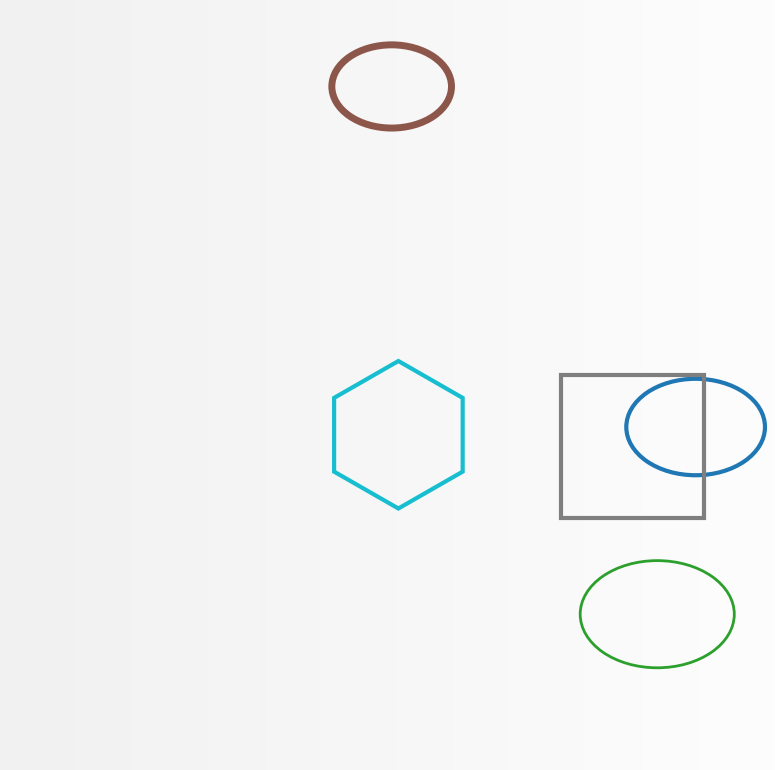[{"shape": "oval", "thickness": 1.5, "radius": 0.45, "center": [0.898, 0.445]}, {"shape": "oval", "thickness": 1, "radius": 0.5, "center": [0.848, 0.202]}, {"shape": "oval", "thickness": 2.5, "radius": 0.39, "center": [0.505, 0.888]}, {"shape": "square", "thickness": 1.5, "radius": 0.46, "center": [0.816, 0.42]}, {"shape": "hexagon", "thickness": 1.5, "radius": 0.48, "center": [0.514, 0.435]}]